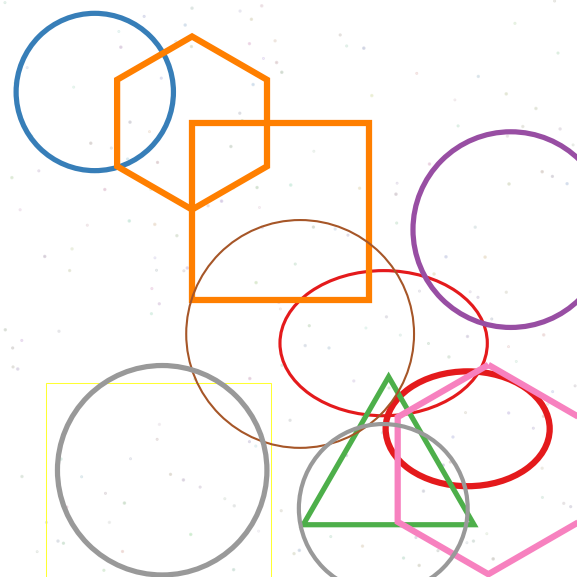[{"shape": "oval", "thickness": 3, "radius": 0.71, "center": [0.81, 0.257]}, {"shape": "oval", "thickness": 1.5, "radius": 0.9, "center": [0.664, 0.405]}, {"shape": "circle", "thickness": 2.5, "radius": 0.68, "center": [0.164, 0.84]}, {"shape": "triangle", "thickness": 2.5, "radius": 0.85, "center": [0.673, 0.176]}, {"shape": "circle", "thickness": 2.5, "radius": 0.85, "center": [0.885, 0.602]}, {"shape": "hexagon", "thickness": 3, "radius": 0.75, "center": [0.333, 0.786]}, {"shape": "square", "thickness": 3, "radius": 0.76, "center": [0.486, 0.633]}, {"shape": "square", "thickness": 0.5, "radius": 0.97, "center": [0.275, 0.142]}, {"shape": "circle", "thickness": 1, "radius": 0.99, "center": [0.52, 0.421]}, {"shape": "hexagon", "thickness": 3, "radius": 0.91, "center": [0.846, 0.186]}, {"shape": "circle", "thickness": 2, "radius": 0.73, "center": [0.664, 0.119]}, {"shape": "circle", "thickness": 2.5, "radius": 0.91, "center": [0.281, 0.185]}]